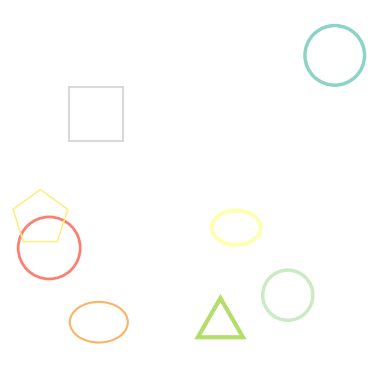[{"shape": "circle", "thickness": 2.5, "radius": 0.39, "center": [0.869, 0.856]}, {"shape": "oval", "thickness": 3, "radius": 0.32, "center": [0.613, 0.409]}, {"shape": "circle", "thickness": 2, "radius": 0.4, "center": [0.128, 0.356]}, {"shape": "oval", "thickness": 1.5, "radius": 0.38, "center": [0.257, 0.163]}, {"shape": "triangle", "thickness": 3, "radius": 0.34, "center": [0.573, 0.158]}, {"shape": "square", "thickness": 1.5, "radius": 0.35, "center": [0.25, 0.704]}, {"shape": "circle", "thickness": 2.5, "radius": 0.33, "center": [0.747, 0.233]}, {"shape": "pentagon", "thickness": 1, "radius": 0.37, "center": [0.105, 0.433]}]